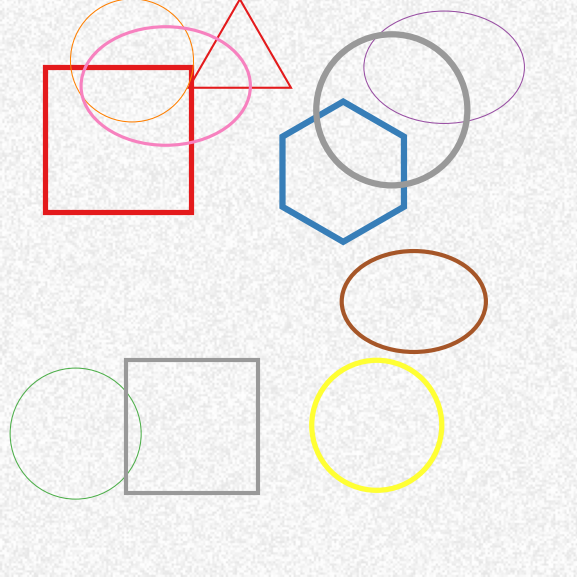[{"shape": "square", "thickness": 2.5, "radius": 0.63, "center": [0.204, 0.758]}, {"shape": "triangle", "thickness": 1, "radius": 0.51, "center": [0.415, 0.898]}, {"shape": "hexagon", "thickness": 3, "radius": 0.61, "center": [0.594, 0.702]}, {"shape": "circle", "thickness": 0.5, "radius": 0.57, "center": [0.131, 0.248]}, {"shape": "oval", "thickness": 0.5, "radius": 0.7, "center": [0.769, 0.883]}, {"shape": "circle", "thickness": 0.5, "radius": 0.53, "center": [0.229, 0.894]}, {"shape": "circle", "thickness": 2.5, "radius": 0.56, "center": [0.652, 0.263]}, {"shape": "oval", "thickness": 2, "radius": 0.62, "center": [0.717, 0.477]}, {"shape": "oval", "thickness": 1.5, "radius": 0.73, "center": [0.287, 0.85]}, {"shape": "circle", "thickness": 3, "radius": 0.65, "center": [0.678, 0.809]}, {"shape": "square", "thickness": 2, "radius": 0.57, "center": [0.332, 0.26]}]